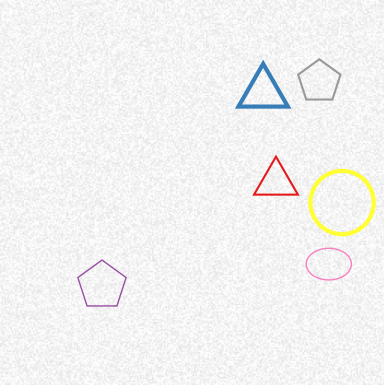[{"shape": "triangle", "thickness": 1.5, "radius": 0.33, "center": [0.717, 0.527]}, {"shape": "triangle", "thickness": 3, "radius": 0.37, "center": [0.684, 0.76]}, {"shape": "pentagon", "thickness": 1, "radius": 0.33, "center": [0.265, 0.259]}, {"shape": "circle", "thickness": 3, "radius": 0.41, "center": [0.888, 0.474]}, {"shape": "oval", "thickness": 1, "radius": 0.29, "center": [0.854, 0.314]}, {"shape": "pentagon", "thickness": 1.5, "radius": 0.29, "center": [0.829, 0.788]}]